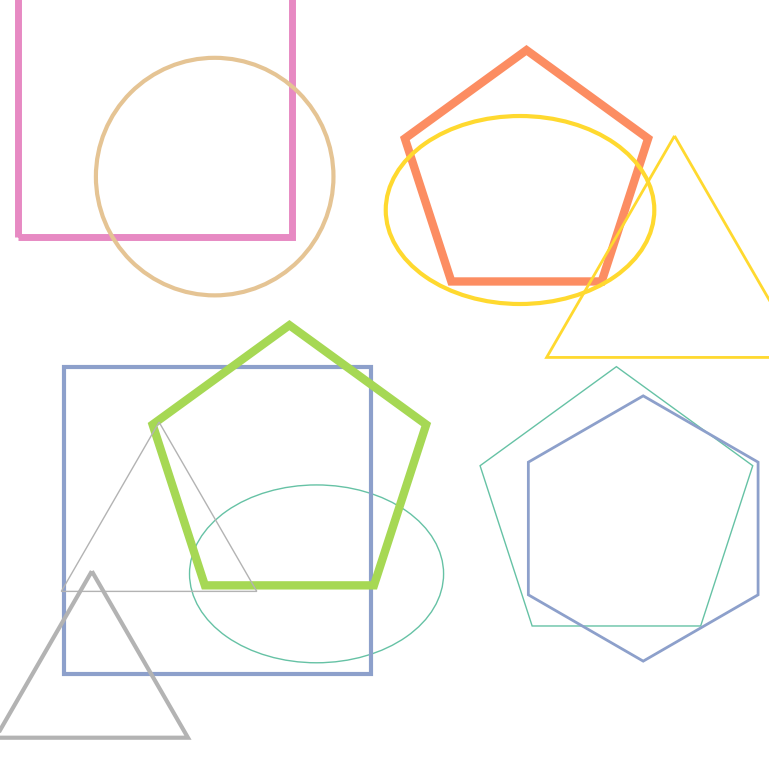[{"shape": "pentagon", "thickness": 0.5, "radius": 0.93, "center": [0.801, 0.338]}, {"shape": "oval", "thickness": 0.5, "radius": 0.82, "center": [0.411, 0.255]}, {"shape": "pentagon", "thickness": 3, "radius": 0.83, "center": [0.684, 0.769]}, {"shape": "square", "thickness": 1.5, "radius": 1.0, "center": [0.282, 0.324]}, {"shape": "hexagon", "thickness": 1, "radius": 0.86, "center": [0.835, 0.314]}, {"shape": "square", "thickness": 2.5, "radius": 0.89, "center": [0.201, 0.87]}, {"shape": "pentagon", "thickness": 3, "radius": 0.93, "center": [0.376, 0.391]}, {"shape": "triangle", "thickness": 1, "radius": 0.96, "center": [0.876, 0.632]}, {"shape": "oval", "thickness": 1.5, "radius": 0.87, "center": [0.675, 0.727]}, {"shape": "circle", "thickness": 1.5, "radius": 0.77, "center": [0.279, 0.771]}, {"shape": "triangle", "thickness": 1.5, "radius": 0.72, "center": [0.119, 0.114]}, {"shape": "triangle", "thickness": 0.5, "radius": 0.73, "center": [0.207, 0.305]}]